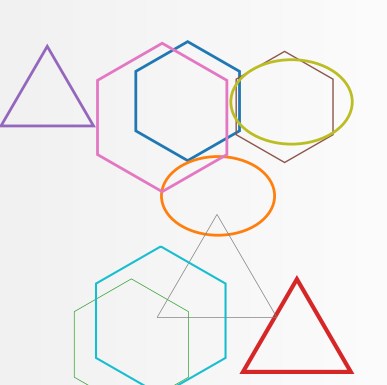[{"shape": "hexagon", "thickness": 2, "radius": 0.77, "center": [0.484, 0.737]}, {"shape": "oval", "thickness": 2, "radius": 0.73, "center": [0.563, 0.491]}, {"shape": "hexagon", "thickness": 0.5, "radius": 0.85, "center": [0.339, 0.105]}, {"shape": "triangle", "thickness": 3, "radius": 0.8, "center": [0.766, 0.114]}, {"shape": "triangle", "thickness": 2, "radius": 0.69, "center": [0.122, 0.742]}, {"shape": "hexagon", "thickness": 1, "radius": 0.72, "center": [0.734, 0.722]}, {"shape": "hexagon", "thickness": 2, "radius": 0.96, "center": [0.419, 0.695]}, {"shape": "triangle", "thickness": 0.5, "radius": 0.89, "center": [0.56, 0.265]}, {"shape": "oval", "thickness": 2, "radius": 0.78, "center": [0.752, 0.735]}, {"shape": "hexagon", "thickness": 1.5, "radius": 0.96, "center": [0.415, 0.167]}]